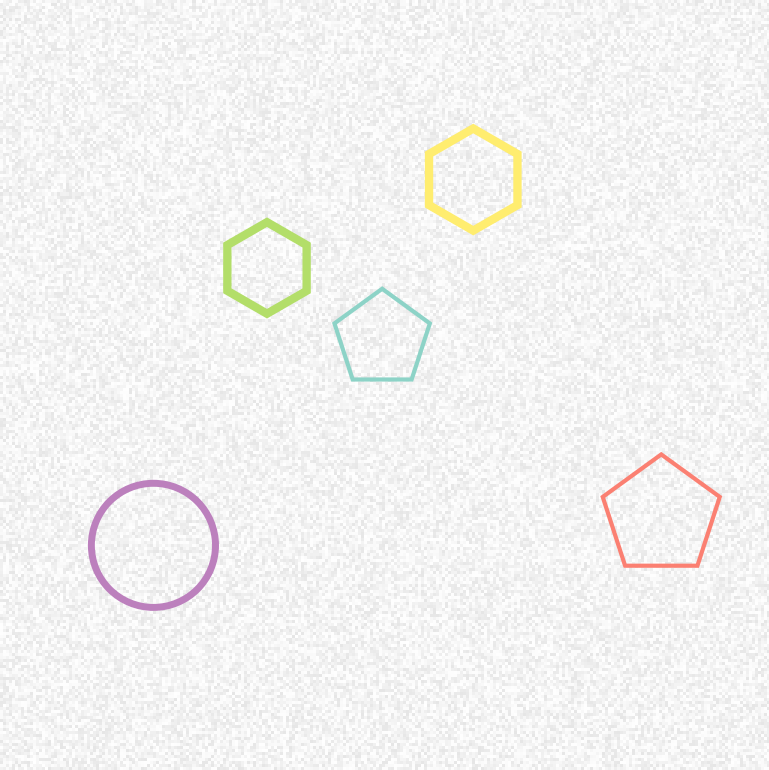[{"shape": "pentagon", "thickness": 1.5, "radius": 0.33, "center": [0.496, 0.56]}, {"shape": "pentagon", "thickness": 1.5, "radius": 0.4, "center": [0.859, 0.33]}, {"shape": "hexagon", "thickness": 3, "radius": 0.3, "center": [0.347, 0.652]}, {"shape": "circle", "thickness": 2.5, "radius": 0.4, "center": [0.199, 0.292]}, {"shape": "hexagon", "thickness": 3, "radius": 0.33, "center": [0.615, 0.767]}]